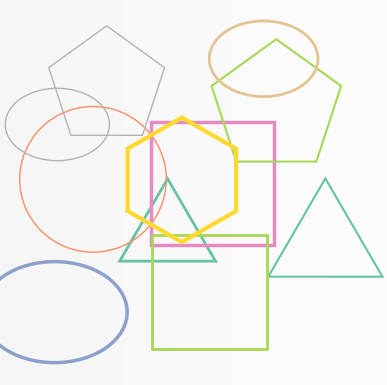[{"shape": "triangle", "thickness": 2, "radius": 0.71, "center": [0.433, 0.393]}, {"shape": "triangle", "thickness": 1.5, "radius": 0.85, "center": [0.84, 0.366]}, {"shape": "circle", "thickness": 1, "radius": 0.95, "center": [0.24, 0.534]}, {"shape": "oval", "thickness": 2.5, "radius": 0.94, "center": [0.141, 0.189]}, {"shape": "square", "thickness": 2.5, "radius": 0.8, "center": [0.549, 0.524]}, {"shape": "square", "thickness": 2, "radius": 0.74, "center": [0.541, 0.242]}, {"shape": "pentagon", "thickness": 1.5, "radius": 0.88, "center": [0.713, 0.722]}, {"shape": "hexagon", "thickness": 3, "radius": 0.81, "center": [0.469, 0.533]}, {"shape": "oval", "thickness": 2, "radius": 0.7, "center": [0.68, 0.847]}, {"shape": "pentagon", "thickness": 1, "radius": 0.79, "center": [0.275, 0.776]}, {"shape": "oval", "thickness": 1, "radius": 0.67, "center": [0.148, 0.677]}]